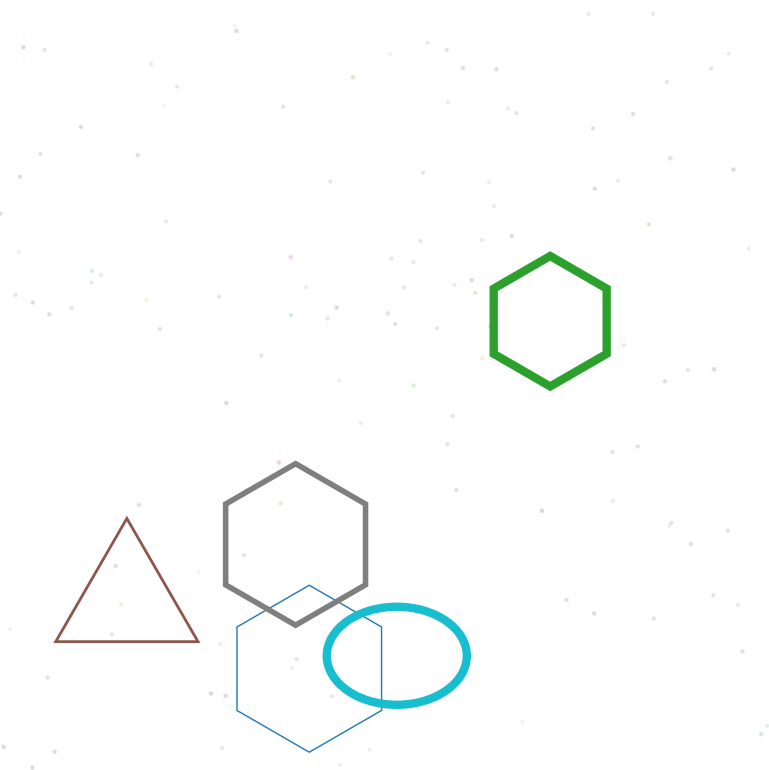[{"shape": "hexagon", "thickness": 0.5, "radius": 0.54, "center": [0.402, 0.132]}, {"shape": "hexagon", "thickness": 3, "radius": 0.42, "center": [0.715, 0.583]}, {"shape": "triangle", "thickness": 1, "radius": 0.53, "center": [0.165, 0.22]}, {"shape": "hexagon", "thickness": 2, "radius": 0.52, "center": [0.384, 0.293]}, {"shape": "oval", "thickness": 3, "radius": 0.45, "center": [0.515, 0.148]}]